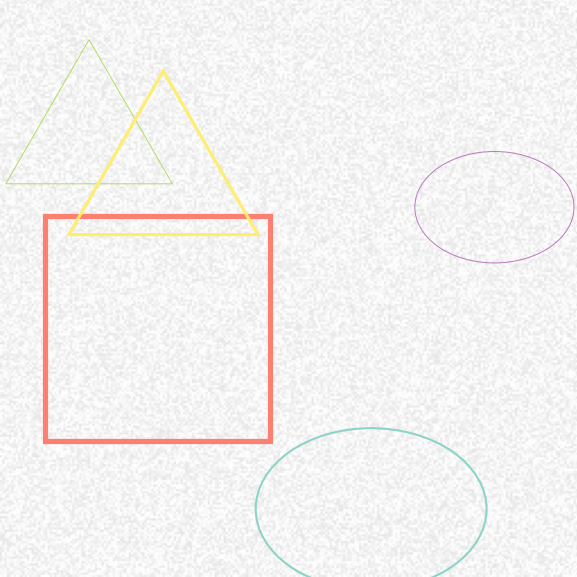[{"shape": "oval", "thickness": 1, "radius": 1.0, "center": [0.643, 0.118]}, {"shape": "square", "thickness": 2.5, "radius": 0.97, "center": [0.273, 0.431]}, {"shape": "triangle", "thickness": 0.5, "radius": 0.83, "center": [0.154, 0.764]}, {"shape": "oval", "thickness": 0.5, "radius": 0.69, "center": [0.856, 0.64]}, {"shape": "triangle", "thickness": 1.5, "radius": 0.94, "center": [0.283, 0.687]}]